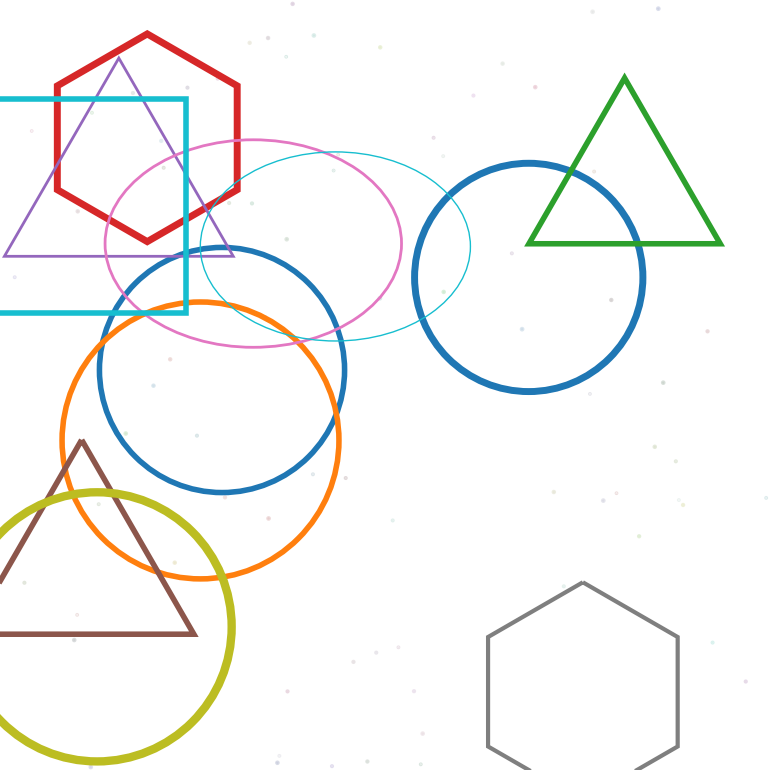[{"shape": "circle", "thickness": 2.5, "radius": 0.74, "center": [0.687, 0.64]}, {"shape": "circle", "thickness": 2, "radius": 0.8, "center": [0.288, 0.519]}, {"shape": "circle", "thickness": 2, "radius": 0.9, "center": [0.26, 0.428]}, {"shape": "triangle", "thickness": 2, "radius": 0.72, "center": [0.811, 0.755]}, {"shape": "hexagon", "thickness": 2.5, "radius": 0.67, "center": [0.191, 0.821]}, {"shape": "triangle", "thickness": 1, "radius": 0.86, "center": [0.154, 0.753]}, {"shape": "triangle", "thickness": 2, "radius": 0.84, "center": [0.106, 0.26]}, {"shape": "oval", "thickness": 1, "radius": 0.96, "center": [0.329, 0.684]}, {"shape": "hexagon", "thickness": 1.5, "radius": 0.71, "center": [0.757, 0.102]}, {"shape": "circle", "thickness": 3, "radius": 0.87, "center": [0.126, 0.186]}, {"shape": "oval", "thickness": 0.5, "radius": 0.88, "center": [0.436, 0.68]}, {"shape": "square", "thickness": 2, "radius": 0.69, "center": [0.103, 0.733]}]